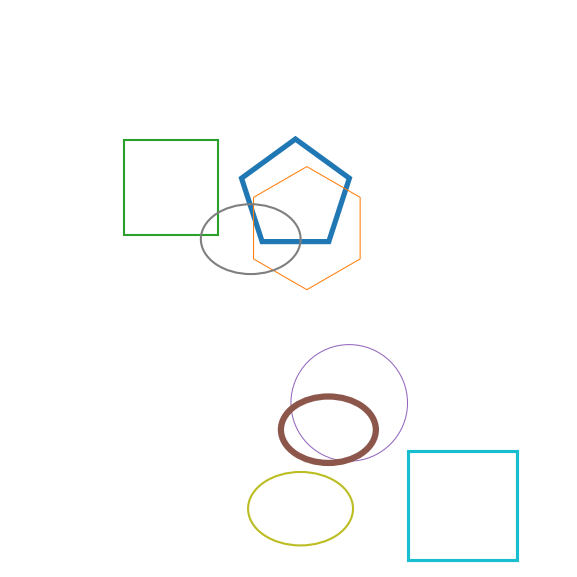[{"shape": "pentagon", "thickness": 2.5, "radius": 0.49, "center": [0.512, 0.66]}, {"shape": "hexagon", "thickness": 0.5, "radius": 0.53, "center": [0.531, 0.604]}, {"shape": "square", "thickness": 1, "radius": 0.41, "center": [0.296, 0.674]}, {"shape": "circle", "thickness": 0.5, "radius": 0.5, "center": [0.605, 0.301]}, {"shape": "oval", "thickness": 3, "radius": 0.41, "center": [0.569, 0.255]}, {"shape": "oval", "thickness": 1, "radius": 0.43, "center": [0.434, 0.585]}, {"shape": "oval", "thickness": 1, "radius": 0.45, "center": [0.52, 0.118]}, {"shape": "square", "thickness": 1.5, "radius": 0.47, "center": [0.801, 0.124]}]